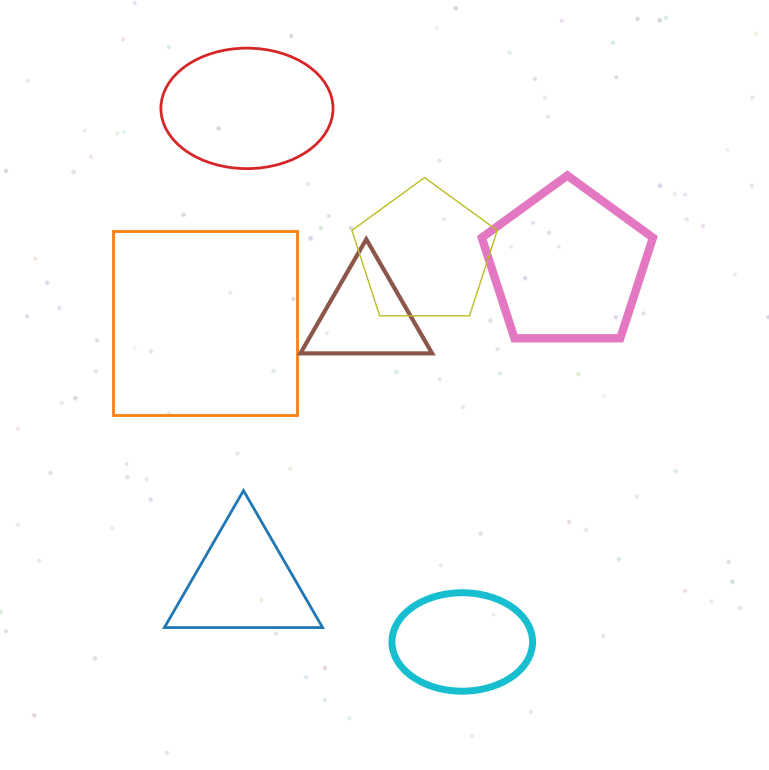[{"shape": "triangle", "thickness": 1, "radius": 0.59, "center": [0.316, 0.244]}, {"shape": "square", "thickness": 1, "radius": 0.6, "center": [0.266, 0.581]}, {"shape": "oval", "thickness": 1, "radius": 0.56, "center": [0.321, 0.859]}, {"shape": "triangle", "thickness": 1.5, "radius": 0.49, "center": [0.476, 0.59]}, {"shape": "pentagon", "thickness": 3, "radius": 0.58, "center": [0.737, 0.655]}, {"shape": "pentagon", "thickness": 0.5, "radius": 0.5, "center": [0.551, 0.67]}, {"shape": "oval", "thickness": 2.5, "radius": 0.46, "center": [0.6, 0.166]}]